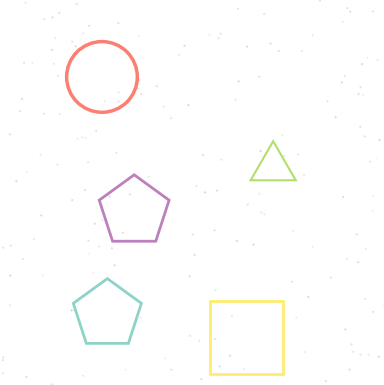[{"shape": "pentagon", "thickness": 2, "radius": 0.46, "center": [0.279, 0.183]}, {"shape": "circle", "thickness": 2.5, "radius": 0.46, "center": [0.265, 0.8]}, {"shape": "triangle", "thickness": 1.5, "radius": 0.34, "center": [0.71, 0.566]}, {"shape": "pentagon", "thickness": 2, "radius": 0.48, "center": [0.348, 0.451]}, {"shape": "square", "thickness": 2, "radius": 0.48, "center": [0.64, 0.123]}]